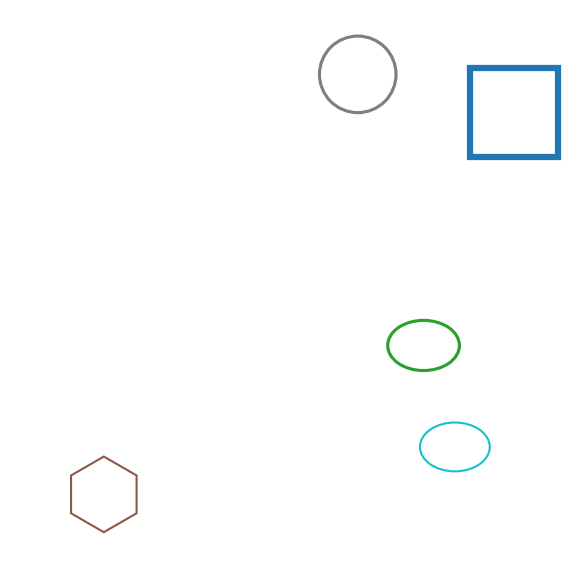[{"shape": "square", "thickness": 3, "radius": 0.38, "center": [0.89, 0.804]}, {"shape": "oval", "thickness": 1.5, "radius": 0.31, "center": [0.733, 0.401]}, {"shape": "hexagon", "thickness": 1, "radius": 0.33, "center": [0.18, 0.143]}, {"shape": "circle", "thickness": 1.5, "radius": 0.33, "center": [0.619, 0.87]}, {"shape": "oval", "thickness": 1, "radius": 0.3, "center": [0.788, 0.225]}]